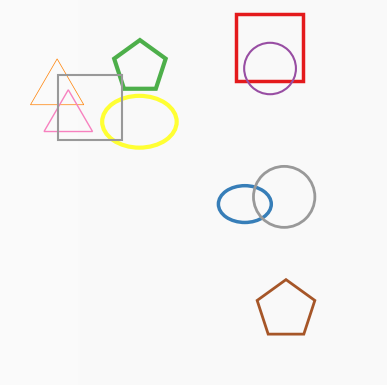[{"shape": "square", "thickness": 2.5, "radius": 0.43, "center": [0.696, 0.877]}, {"shape": "oval", "thickness": 2.5, "radius": 0.34, "center": [0.632, 0.47]}, {"shape": "pentagon", "thickness": 3, "radius": 0.35, "center": [0.361, 0.826]}, {"shape": "circle", "thickness": 1.5, "radius": 0.33, "center": [0.697, 0.822]}, {"shape": "triangle", "thickness": 0.5, "radius": 0.4, "center": [0.147, 0.768]}, {"shape": "oval", "thickness": 3, "radius": 0.48, "center": [0.36, 0.684]}, {"shape": "pentagon", "thickness": 2, "radius": 0.39, "center": [0.738, 0.195]}, {"shape": "triangle", "thickness": 1, "radius": 0.36, "center": [0.176, 0.695]}, {"shape": "square", "thickness": 1.5, "radius": 0.42, "center": [0.232, 0.721]}, {"shape": "circle", "thickness": 2, "radius": 0.4, "center": [0.733, 0.489]}]